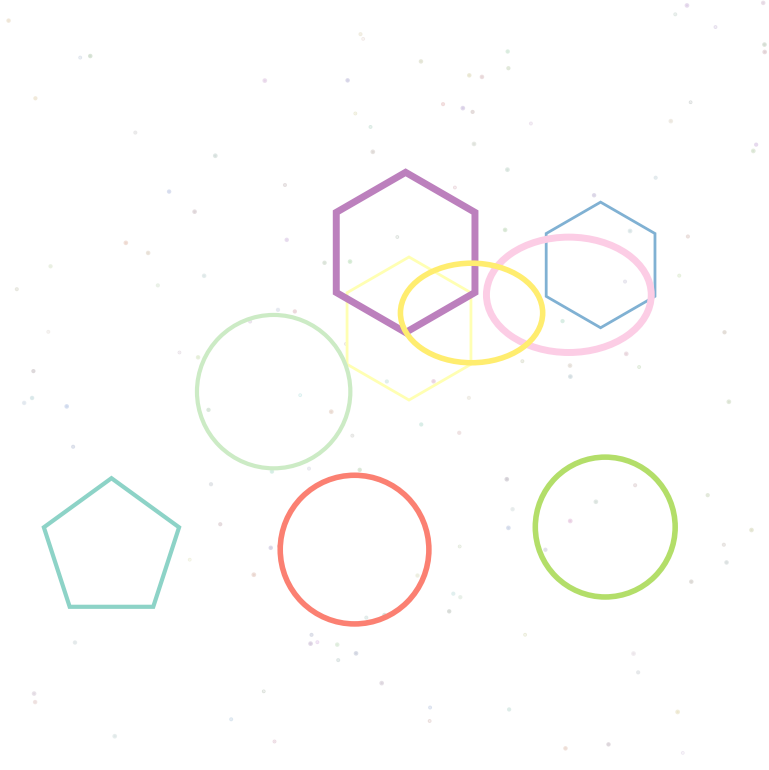[{"shape": "pentagon", "thickness": 1.5, "radius": 0.46, "center": [0.145, 0.287]}, {"shape": "hexagon", "thickness": 1, "radius": 0.46, "center": [0.531, 0.573]}, {"shape": "circle", "thickness": 2, "radius": 0.48, "center": [0.46, 0.286]}, {"shape": "hexagon", "thickness": 1, "radius": 0.41, "center": [0.78, 0.656]}, {"shape": "circle", "thickness": 2, "radius": 0.45, "center": [0.786, 0.316]}, {"shape": "oval", "thickness": 2.5, "radius": 0.54, "center": [0.739, 0.617]}, {"shape": "hexagon", "thickness": 2.5, "radius": 0.52, "center": [0.527, 0.672]}, {"shape": "circle", "thickness": 1.5, "radius": 0.5, "center": [0.355, 0.491]}, {"shape": "oval", "thickness": 2, "radius": 0.46, "center": [0.612, 0.594]}]